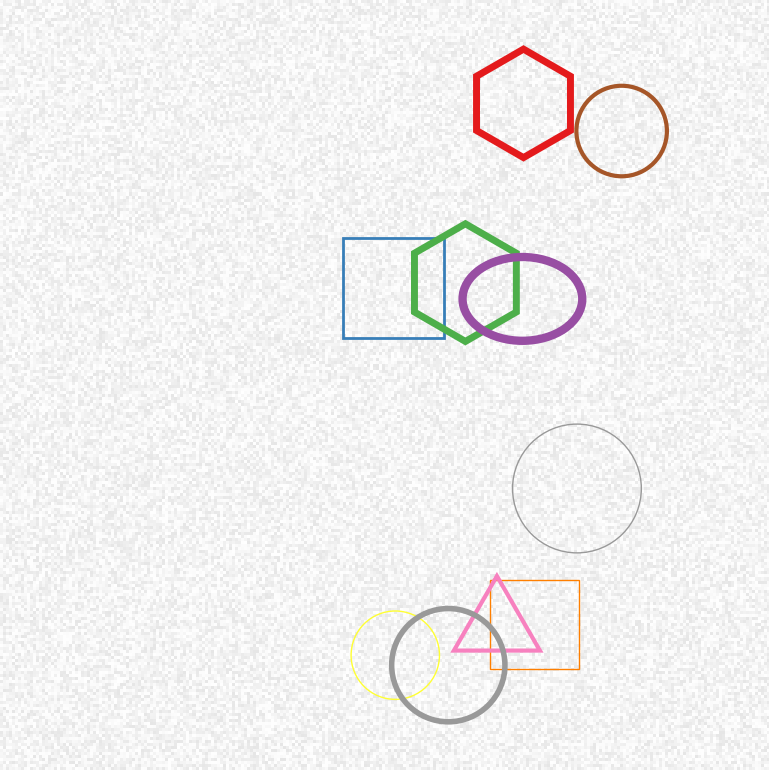[{"shape": "hexagon", "thickness": 2.5, "radius": 0.35, "center": [0.68, 0.866]}, {"shape": "square", "thickness": 1, "radius": 0.33, "center": [0.511, 0.626]}, {"shape": "hexagon", "thickness": 2.5, "radius": 0.38, "center": [0.604, 0.633]}, {"shape": "oval", "thickness": 3, "radius": 0.39, "center": [0.678, 0.612]}, {"shape": "square", "thickness": 0.5, "radius": 0.29, "center": [0.694, 0.189]}, {"shape": "circle", "thickness": 0.5, "radius": 0.29, "center": [0.513, 0.149]}, {"shape": "circle", "thickness": 1.5, "radius": 0.29, "center": [0.807, 0.83]}, {"shape": "triangle", "thickness": 1.5, "radius": 0.32, "center": [0.645, 0.187]}, {"shape": "circle", "thickness": 2, "radius": 0.37, "center": [0.582, 0.136]}, {"shape": "circle", "thickness": 0.5, "radius": 0.42, "center": [0.749, 0.366]}]